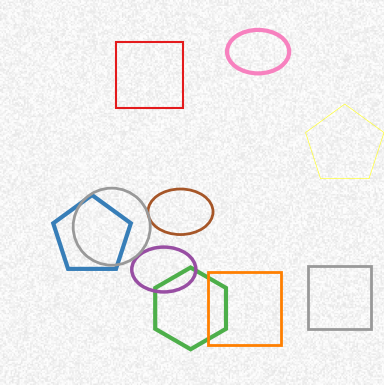[{"shape": "square", "thickness": 1.5, "radius": 0.43, "center": [0.388, 0.805]}, {"shape": "pentagon", "thickness": 3, "radius": 0.53, "center": [0.239, 0.387]}, {"shape": "hexagon", "thickness": 3, "radius": 0.53, "center": [0.495, 0.199]}, {"shape": "oval", "thickness": 2.5, "radius": 0.42, "center": [0.425, 0.3]}, {"shape": "square", "thickness": 2, "radius": 0.47, "center": [0.634, 0.199]}, {"shape": "pentagon", "thickness": 0.5, "radius": 0.54, "center": [0.896, 0.623]}, {"shape": "oval", "thickness": 2, "radius": 0.42, "center": [0.469, 0.45]}, {"shape": "oval", "thickness": 3, "radius": 0.4, "center": [0.67, 0.866]}, {"shape": "square", "thickness": 2, "radius": 0.41, "center": [0.882, 0.228]}, {"shape": "circle", "thickness": 2, "radius": 0.5, "center": [0.29, 0.411]}]